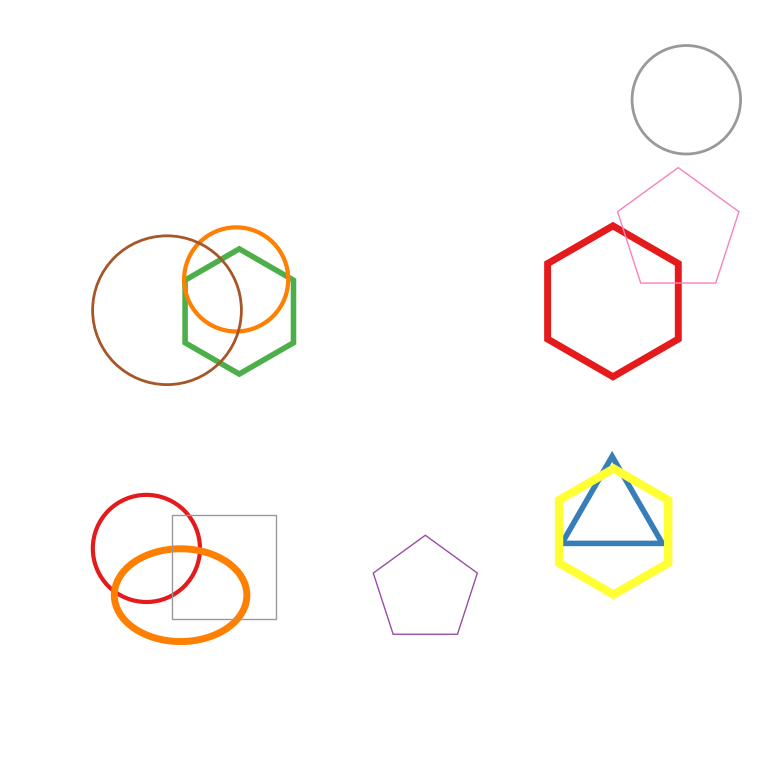[{"shape": "circle", "thickness": 1.5, "radius": 0.35, "center": [0.19, 0.288]}, {"shape": "hexagon", "thickness": 2.5, "radius": 0.49, "center": [0.796, 0.609]}, {"shape": "triangle", "thickness": 2, "radius": 0.38, "center": [0.795, 0.332]}, {"shape": "hexagon", "thickness": 2, "radius": 0.41, "center": [0.311, 0.595]}, {"shape": "pentagon", "thickness": 0.5, "radius": 0.36, "center": [0.552, 0.234]}, {"shape": "circle", "thickness": 1.5, "radius": 0.34, "center": [0.307, 0.637]}, {"shape": "oval", "thickness": 2.5, "radius": 0.43, "center": [0.235, 0.227]}, {"shape": "hexagon", "thickness": 3, "radius": 0.41, "center": [0.797, 0.31]}, {"shape": "circle", "thickness": 1, "radius": 0.48, "center": [0.217, 0.597]}, {"shape": "pentagon", "thickness": 0.5, "radius": 0.41, "center": [0.881, 0.699]}, {"shape": "square", "thickness": 0.5, "radius": 0.34, "center": [0.291, 0.264]}, {"shape": "circle", "thickness": 1, "radius": 0.35, "center": [0.891, 0.87]}]